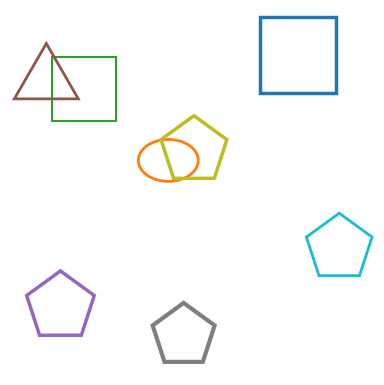[{"shape": "square", "thickness": 2.5, "radius": 0.49, "center": [0.773, 0.857]}, {"shape": "oval", "thickness": 2, "radius": 0.39, "center": [0.437, 0.583]}, {"shape": "square", "thickness": 1.5, "radius": 0.42, "center": [0.218, 0.769]}, {"shape": "pentagon", "thickness": 2.5, "radius": 0.46, "center": [0.157, 0.204]}, {"shape": "triangle", "thickness": 2, "radius": 0.48, "center": [0.12, 0.791]}, {"shape": "pentagon", "thickness": 3, "radius": 0.42, "center": [0.477, 0.129]}, {"shape": "pentagon", "thickness": 2.5, "radius": 0.45, "center": [0.504, 0.61]}, {"shape": "pentagon", "thickness": 2, "radius": 0.45, "center": [0.881, 0.357]}]